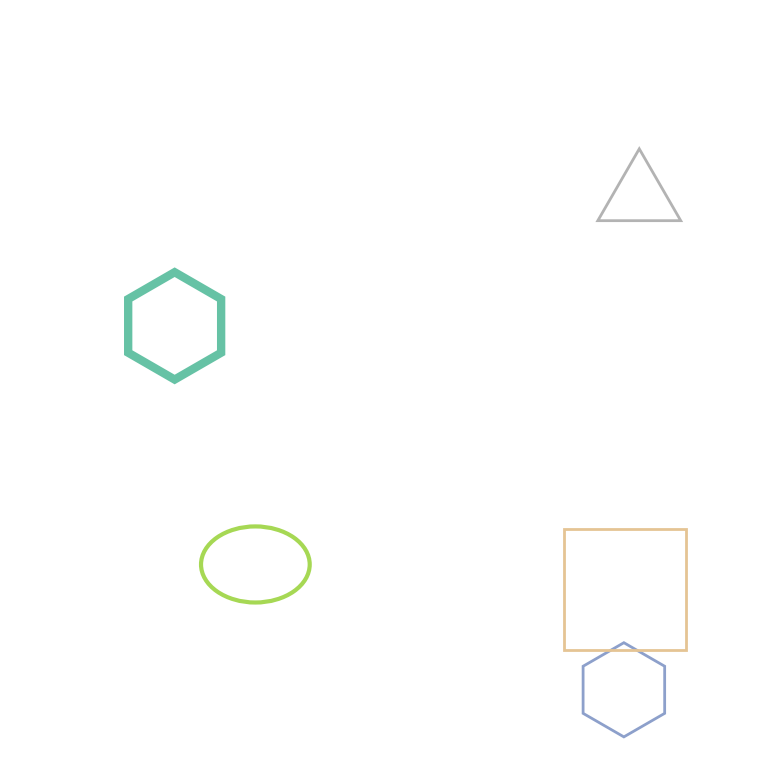[{"shape": "hexagon", "thickness": 3, "radius": 0.35, "center": [0.227, 0.577]}, {"shape": "hexagon", "thickness": 1, "radius": 0.31, "center": [0.81, 0.104]}, {"shape": "oval", "thickness": 1.5, "radius": 0.35, "center": [0.332, 0.267]}, {"shape": "square", "thickness": 1, "radius": 0.39, "center": [0.812, 0.235]}, {"shape": "triangle", "thickness": 1, "radius": 0.31, "center": [0.83, 0.745]}]